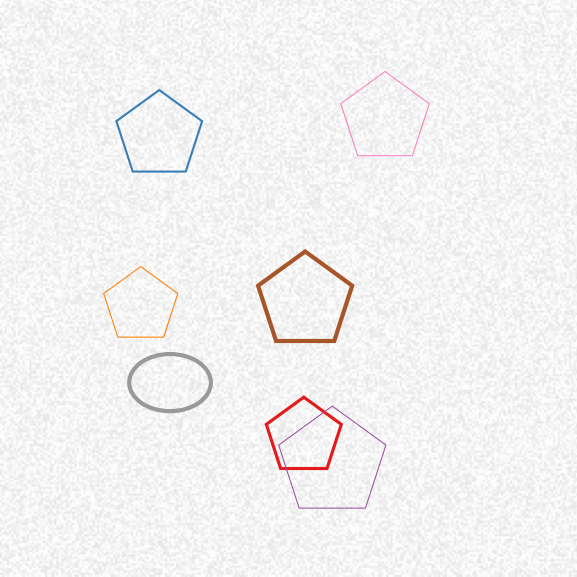[{"shape": "pentagon", "thickness": 1.5, "radius": 0.34, "center": [0.526, 0.243]}, {"shape": "pentagon", "thickness": 1, "radius": 0.39, "center": [0.276, 0.765]}, {"shape": "pentagon", "thickness": 0.5, "radius": 0.49, "center": [0.575, 0.198]}, {"shape": "pentagon", "thickness": 0.5, "radius": 0.34, "center": [0.244, 0.47]}, {"shape": "pentagon", "thickness": 2, "radius": 0.43, "center": [0.528, 0.478]}, {"shape": "pentagon", "thickness": 0.5, "radius": 0.4, "center": [0.667, 0.795]}, {"shape": "oval", "thickness": 2, "radius": 0.35, "center": [0.294, 0.337]}]